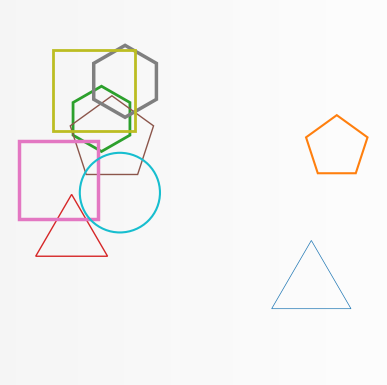[{"shape": "triangle", "thickness": 0.5, "radius": 0.59, "center": [0.803, 0.257]}, {"shape": "pentagon", "thickness": 1.5, "radius": 0.42, "center": [0.869, 0.617]}, {"shape": "hexagon", "thickness": 2, "radius": 0.42, "center": [0.262, 0.691]}, {"shape": "triangle", "thickness": 1, "radius": 0.54, "center": [0.185, 0.388]}, {"shape": "pentagon", "thickness": 1, "radius": 0.56, "center": [0.289, 0.638]}, {"shape": "square", "thickness": 2.5, "radius": 0.51, "center": [0.151, 0.532]}, {"shape": "hexagon", "thickness": 2.5, "radius": 0.47, "center": [0.323, 0.789]}, {"shape": "square", "thickness": 2, "radius": 0.53, "center": [0.243, 0.765]}, {"shape": "circle", "thickness": 1.5, "radius": 0.52, "center": [0.309, 0.5]}]